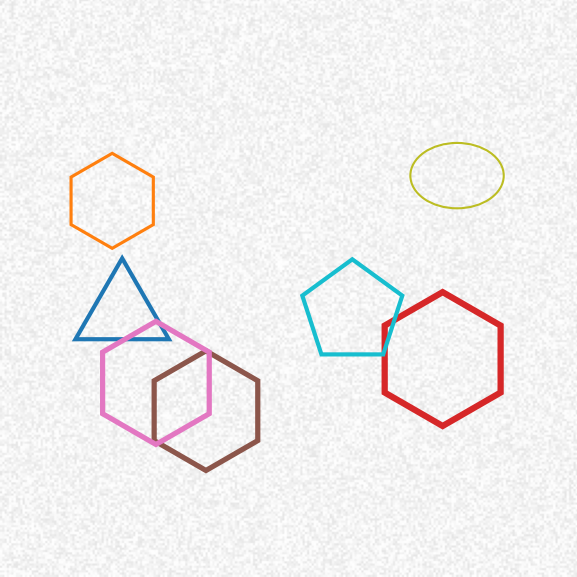[{"shape": "triangle", "thickness": 2, "radius": 0.47, "center": [0.212, 0.458]}, {"shape": "hexagon", "thickness": 1.5, "radius": 0.41, "center": [0.194, 0.651]}, {"shape": "hexagon", "thickness": 3, "radius": 0.58, "center": [0.766, 0.377]}, {"shape": "hexagon", "thickness": 2.5, "radius": 0.52, "center": [0.357, 0.288]}, {"shape": "hexagon", "thickness": 2.5, "radius": 0.53, "center": [0.27, 0.336]}, {"shape": "oval", "thickness": 1, "radius": 0.4, "center": [0.791, 0.695]}, {"shape": "pentagon", "thickness": 2, "radius": 0.46, "center": [0.61, 0.459]}]